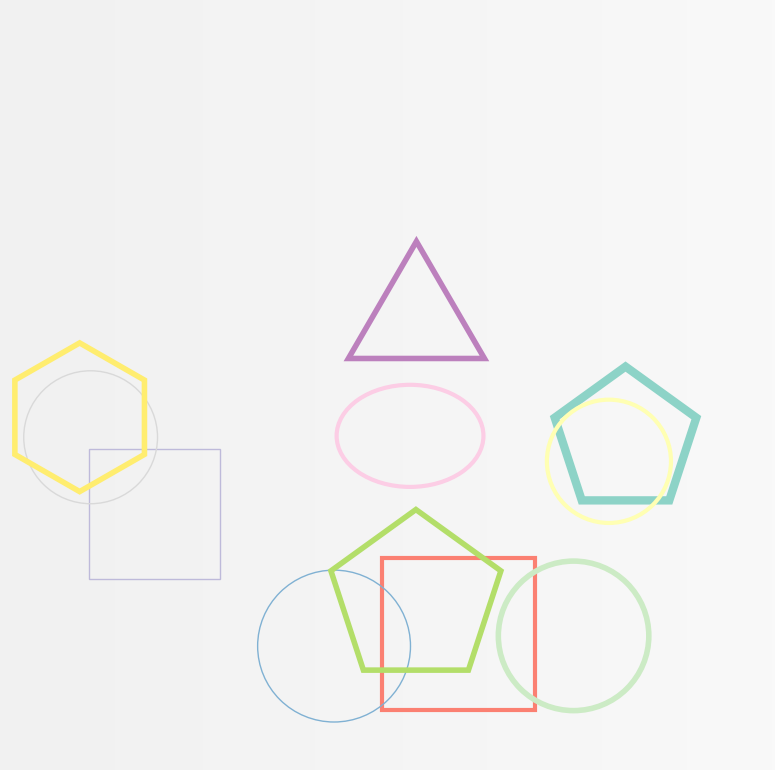[{"shape": "pentagon", "thickness": 3, "radius": 0.48, "center": [0.807, 0.428]}, {"shape": "circle", "thickness": 1.5, "radius": 0.4, "center": [0.786, 0.401]}, {"shape": "square", "thickness": 0.5, "radius": 0.42, "center": [0.2, 0.333]}, {"shape": "square", "thickness": 1.5, "radius": 0.49, "center": [0.592, 0.177]}, {"shape": "circle", "thickness": 0.5, "radius": 0.49, "center": [0.431, 0.161]}, {"shape": "pentagon", "thickness": 2, "radius": 0.58, "center": [0.537, 0.223]}, {"shape": "oval", "thickness": 1.5, "radius": 0.47, "center": [0.529, 0.434]}, {"shape": "circle", "thickness": 0.5, "radius": 0.43, "center": [0.117, 0.432]}, {"shape": "triangle", "thickness": 2, "radius": 0.51, "center": [0.537, 0.585]}, {"shape": "circle", "thickness": 2, "radius": 0.49, "center": [0.74, 0.174]}, {"shape": "hexagon", "thickness": 2, "radius": 0.48, "center": [0.103, 0.458]}]